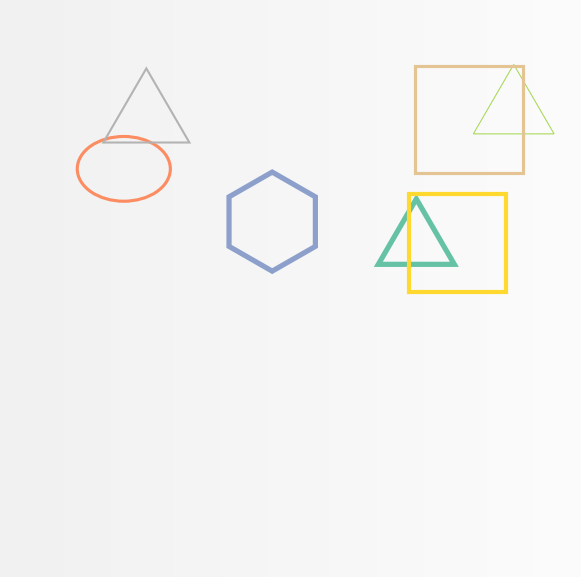[{"shape": "triangle", "thickness": 2.5, "radius": 0.38, "center": [0.716, 0.579]}, {"shape": "oval", "thickness": 1.5, "radius": 0.4, "center": [0.213, 0.707]}, {"shape": "hexagon", "thickness": 2.5, "radius": 0.43, "center": [0.468, 0.615]}, {"shape": "triangle", "thickness": 0.5, "radius": 0.4, "center": [0.884, 0.807]}, {"shape": "square", "thickness": 2, "radius": 0.42, "center": [0.787, 0.578]}, {"shape": "square", "thickness": 1.5, "radius": 0.46, "center": [0.807, 0.793]}, {"shape": "triangle", "thickness": 1, "radius": 0.43, "center": [0.252, 0.795]}]